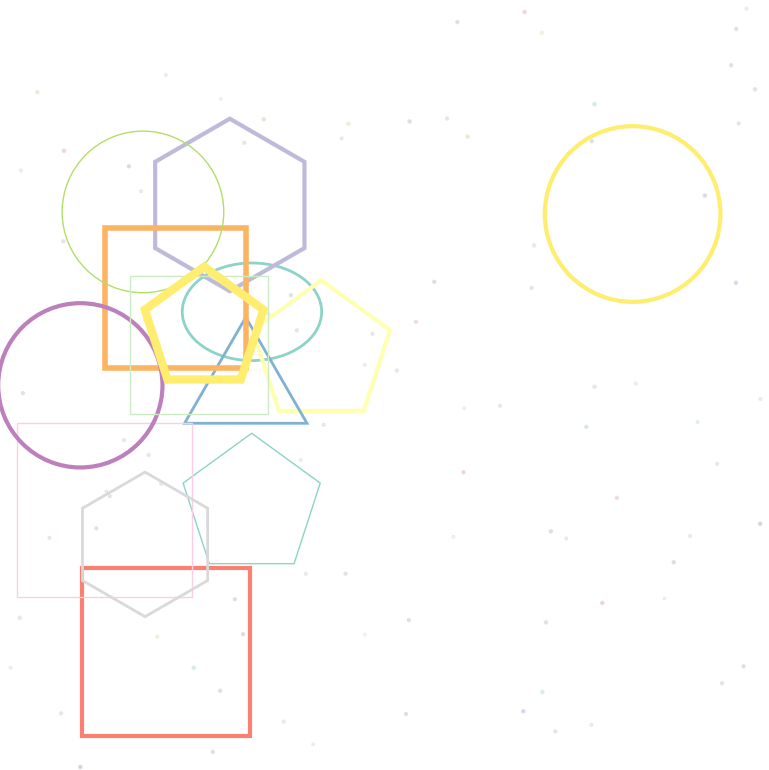[{"shape": "pentagon", "thickness": 0.5, "radius": 0.47, "center": [0.327, 0.344]}, {"shape": "oval", "thickness": 1, "radius": 0.45, "center": [0.327, 0.595]}, {"shape": "pentagon", "thickness": 1.5, "radius": 0.47, "center": [0.417, 0.542]}, {"shape": "hexagon", "thickness": 1.5, "radius": 0.56, "center": [0.298, 0.734]}, {"shape": "square", "thickness": 1.5, "radius": 0.54, "center": [0.216, 0.153]}, {"shape": "triangle", "thickness": 1, "radius": 0.46, "center": [0.319, 0.496]}, {"shape": "square", "thickness": 2, "radius": 0.46, "center": [0.228, 0.613]}, {"shape": "circle", "thickness": 0.5, "radius": 0.52, "center": [0.186, 0.725]}, {"shape": "square", "thickness": 0.5, "radius": 0.57, "center": [0.135, 0.338]}, {"shape": "hexagon", "thickness": 1, "radius": 0.47, "center": [0.188, 0.293]}, {"shape": "circle", "thickness": 1.5, "radius": 0.53, "center": [0.104, 0.5]}, {"shape": "square", "thickness": 0.5, "radius": 0.45, "center": [0.258, 0.552]}, {"shape": "pentagon", "thickness": 3, "radius": 0.41, "center": [0.265, 0.573]}, {"shape": "circle", "thickness": 1.5, "radius": 0.57, "center": [0.822, 0.722]}]